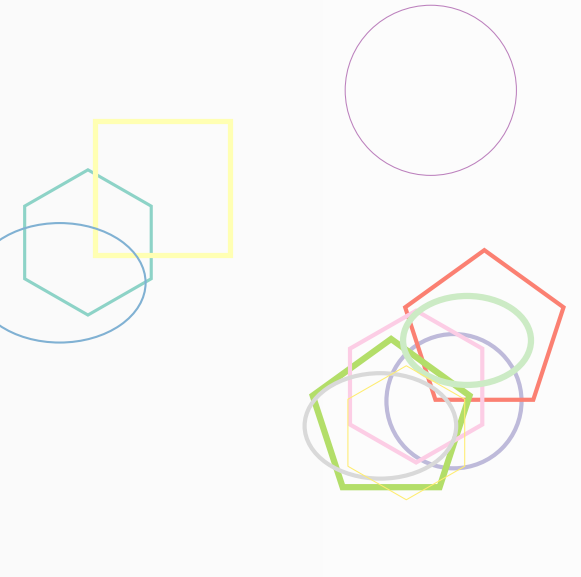[{"shape": "hexagon", "thickness": 1.5, "radius": 0.63, "center": [0.151, 0.579]}, {"shape": "square", "thickness": 2.5, "radius": 0.58, "center": [0.279, 0.673]}, {"shape": "circle", "thickness": 2, "radius": 0.58, "center": [0.781, 0.304]}, {"shape": "pentagon", "thickness": 2, "radius": 0.72, "center": [0.833, 0.423]}, {"shape": "oval", "thickness": 1, "radius": 0.74, "center": [0.103, 0.509]}, {"shape": "pentagon", "thickness": 3, "radius": 0.71, "center": [0.673, 0.27]}, {"shape": "hexagon", "thickness": 2, "radius": 0.66, "center": [0.716, 0.33]}, {"shape": "oval", "thickness": 2, "radius": 0.65, "center": [0.654, 0.262]}, {"shape": "circle", "thickness": 0.5, "radius": 0.74, "center": [0.741, 0.843]}, {"shape": "oval", "thickness": 3, "radius": 0.55, "center": [0.804, 0.41]}, {"shape": "hexagon", "thickness": 0.5, "radius": 0.58, "center": [0.699, 0.25]}]